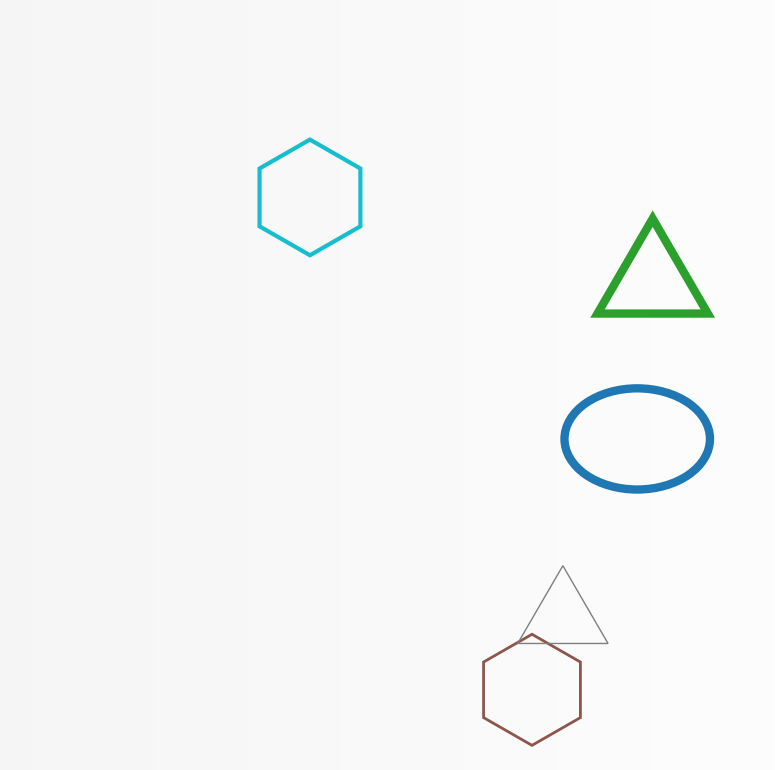[{"shape": "oval", "thickness": 3, "radius": 0.47, "center": [0.822, 0.43]}, {"shape": "triangle", "thickness": 3, "radius": 0.41, "center": [0.842, 0.634]}, {"shape": "hexagon", "thickness": 1, "radius": 0.36, "center": [0.686, 0.104]}, {"shape": "triangle", "thickness": 0.5, "radius": 0.34, "center": [0.726, 0.198]}, {"shape": "hexagon", "thickness": 1.5, "radius": 0.38, "center": [0.4, 0.744]}]